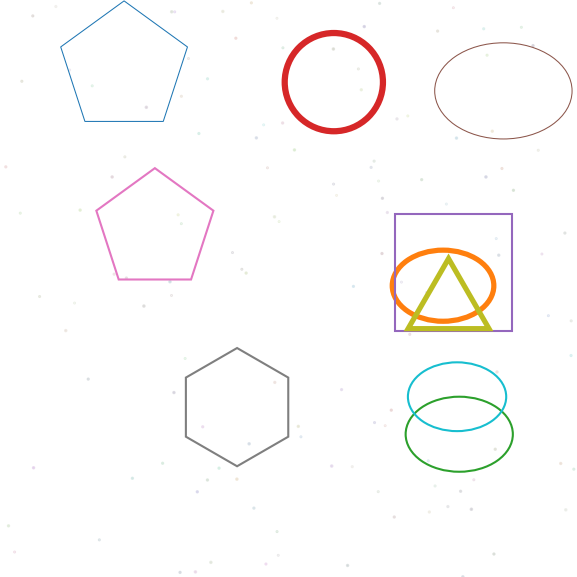[{"shape": "pentagon", "thickness": 0.5, "radius": 0.58, "center": [0.215, 0.882]}, {"shape": "oval", "thickness": 2.5, "radius": 0.44, "center": [0.767, 0.504]}, {"shape": "oval", "thickness": 1, "radius": 0.46, "center": [0.795, 0.247]}, {"shape": "circle", "thickness": 3, "radius": 0.43, "center": [0.578, 0.857]}, {"shape": "square", "thickness": 1, "radius": 0.51, "center": [0.786, 0.528]}, {"shape": "oval", "thickness": 0.5, "radius": 0.59, "center": [0.872, 0.842]}, {"shape": "pentagon", "thickness": 1, "radius": 0.53, "center": [0.268, 0.601]}, {"shape": "hexagon", "thickness": 1, "radius": 0.51, "center": [0.411, 0.294]}, {"shape": "triangle", "thickness": 2.5, "radius": 0.4, "center": [0.777, 0.47]}, {"shape": "oval", "thickness": 1, "radius": 0.43, "center": [0.791, 0.312]}]